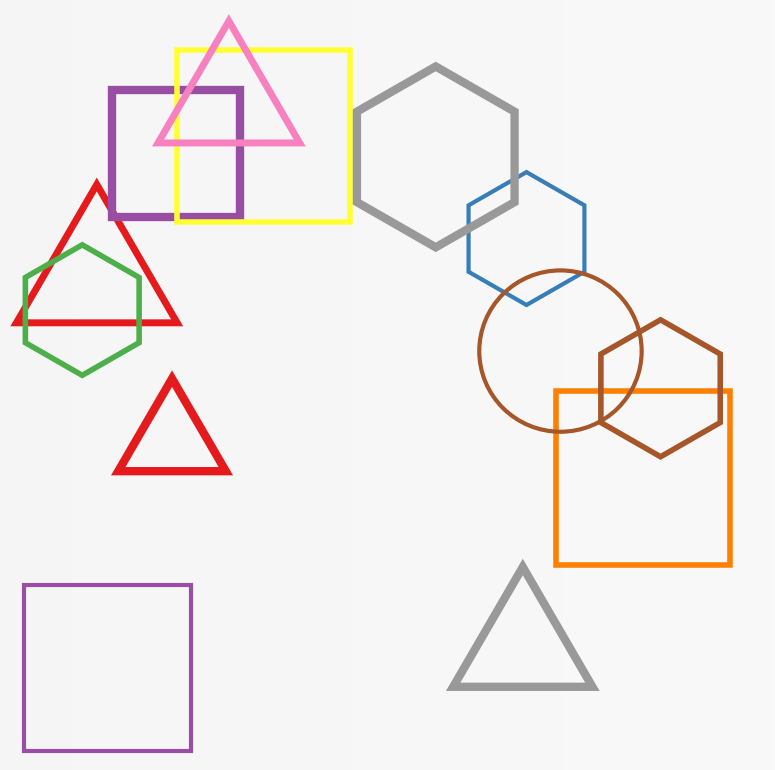[{"shape": "triangle", "thickness": 2.5, "radius": 0.6, "center": [0.125, 0.641]}, {"shape": "triangle", "thickness": 3, "radius": 0.4, "center": [0.222, 0.428]}, {"shape": "hexagon", "thickness": 1.5, "radius": 0.43, "center": [0.679, 0.69]}, {"shape": "hexagon", "thickness": 2, "radius": 0.42, "center": [0.106, 0.597]}, {"shape": "square", "thickness": 1.5, "radius": 0.54, "center": [0.139, 0.132]}, {"shape": "square", "thickness": 3, "radius": 0.41, "center": [0.227, 0.801]}, {"shape": "square", "thickness": 2, "radius": 0.56, "center": [0.83, 0.379]}, {"shape": "square", "thickness": 2, "radius": 0.56, "center": [0.34, 0.823]}, {"shape": "circle", "thickness": 1.5, "radius": 0.52, "center": [0.723, 0.544]}, {"shape": "hexagon", "thickness": 2, "radius": 0.44, "center": [0.852, 0.496]}, {"shape": "triangle", "thickness": 2.5, "radius": 0.53, "center": [0.295, 0.867]}, {"shape": "triangle", "thickness": 3, "radius": 0.52, "center": [0.675, 0.16]}, {"shape": "hexagon", "thickness": 3, "radius": 0.59, "center": [0.562, 0.796]}]